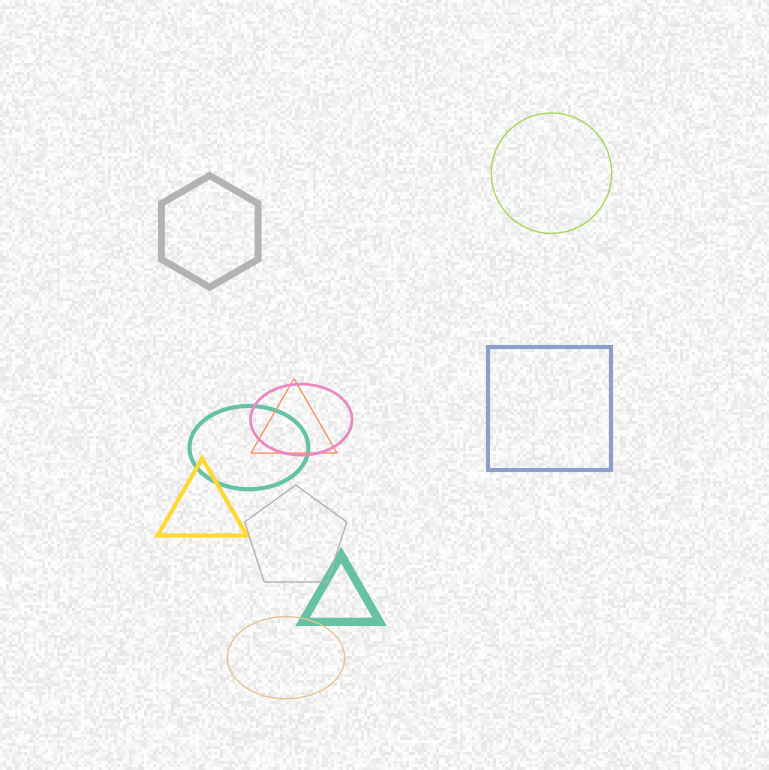[{"shape": "oval", "thickness": 1.5, "radius": 0.39, "center": [0.323, 0.419]}, {"shape": "triangle", "thickness": 3, "radius": 0.29, "center": [0.443, 0.221]}, {"shape": "triangle", "thickness": 0.5, "radius": 0.32, "center": [0.382, 0.444]}, {"shape": "square", "thickness": 1.5, "radius": 0.4, "center": [0.714, 0.469]}, {"shape": "oval", "thickness": 1, "radius": 0.33, "center": [0.391, 0.455]}, {"shape": "circle", "thickness": 0.5, "radius": 0.39, "center": [0.716, 0.775]}, {"shape": "triangle", "thickness": 1.5, "radius": 0.33, "center": [0.263, 0.338]}, {"shape": "oval", "thickness": 0.5, "radius": 0.38, "center": [0.372, 0.146]}, {"shape": "hexagon", "thickness": 2.5, "radius": 0.36, "center": [0.272, 0.7]}, {"shape": "pentagon", "thickness": 0.5, "radius": 0.35, "center": [0.384, 0.301]}]